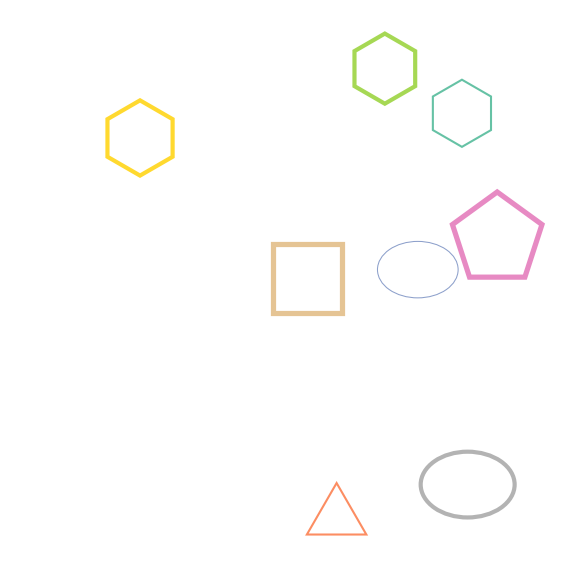[{"shape": "hexagon", "thickness": 1, "radius": 0.29, "center": [0.8, 0.803]}, {"shape": "triangle", "thickness": 1, "radius": 0.3, "center": [0.583, 0.103]}, {"shape": "oval", "thickness": 0.5, "radius": 0.35, "center": [0.723, 0.532]}, {"shape": "pentagon", "thickness": 2.5, "radius": 0.41, "center": [0.861, 0.585]}, {"shape": "hexagon", "thickness": 2, "radius": 0.3, "center": [0.666, 0.88]}, {"shape": "hexagon", "thickness": 2, "radius": 0.33, "center": [0.242, 0.76]}, {"shape": "square", "thickness": 2.5, "radius": 0.3, "center": [0.532, 0.517]}, {"shape": "oval", "thickness": 2, "radius": 0.41, "center": [0.81, 0.16]}]